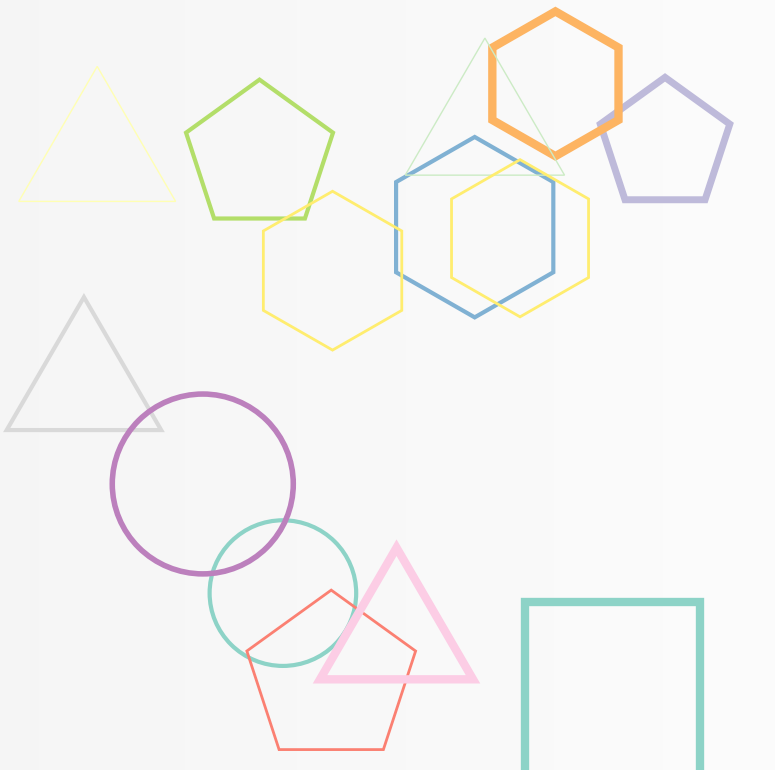[{"shape": "circle", "thickness": 1.5, "radius": 0.47, "center": [0.365, 0.23]}, {"shape": "square", "thickness": 3, "radius": 0.57, "center": [0.79, 0.104]}, {"shape": "triangle", "thickness": 0.5, "radius": 0.58, "center": [0.125, 0.797]}, {"shape": "pentagon", "thickness": 2.5, "radius": 0.44, "center": [0.858, 0.812]}, {"shape": "pentagon", "thickness": 1, "radius": 0.57, "center": [0.427, 0.119]}, {"shape": "hexagon", "thickness": 1.5, "radius": 0.59, "center": [0.613, 0.705]}, {"shape": "hexagon", "thickness": 3, "radius": 0.47, "center": [0.717, 0.891]}, {"shape": "pentagon", "thickness": 1.5, "radius": 0.5, "center": [0.335, 0.797]}, {"shape": "triangle", "thickness": 3, "radius": 0.57, "center": [0.512, 0.175]}, {"shape": "triangle", "thickness": 1.5, "radius": 0.58, "center": [0.108, 0.499]}, {"shape": "circle", "thickness": 2, "radius": 0.58, "center": [0.262, 0.371]}, {"shape": "triangle", "thickness": 0.5, "radius": 0.59, "center": [0.626, 0.832]}, {"shape": "hexagon", "thickness": 1, "radius": 0.52, "center": [0.429, 0.648]}, {"shape": "hexagon", "thickness": 1, "radius": 0.51, "center": [0.671, 0.691]}]